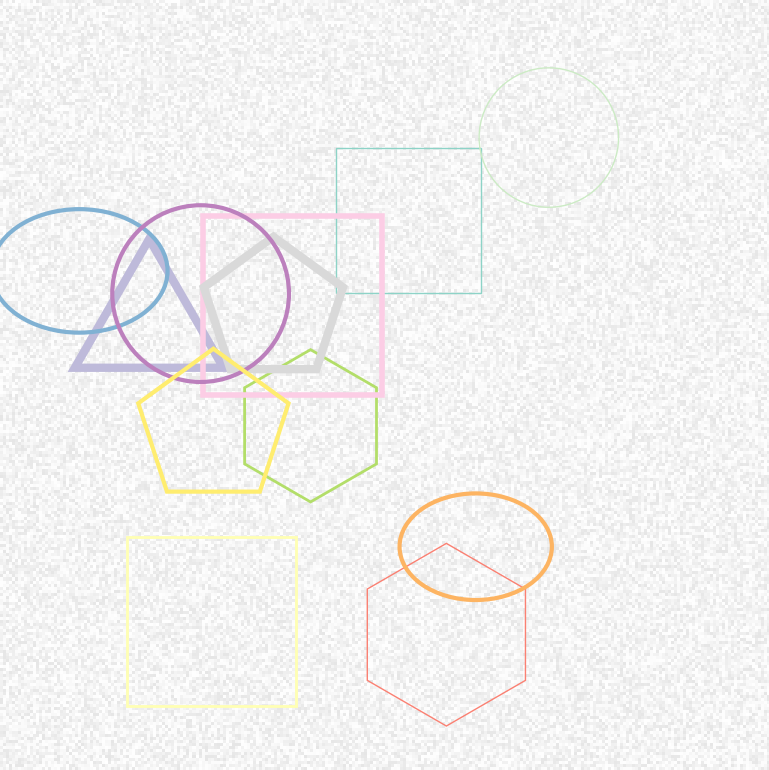[{"shape": "square", "thickness": 0.5, "radius": 0.47, "center": [0.531, 0.713]}, {"shape": "square", "thickness": 1, "radius": 0.55, "center": [0.275, 0.193]}, {"shape": "triangle", "thickness": 3, "radius": 0.56, "center": [0.194, 0.578]}, {"shape": "hexagon", "thickness": 0.5, "radius": 0.59, "center": [0.58, 0.176]}, {"shape": "oval", "thickness": 1.5, "radius": 0.57, "center": [0.103, 0.648]}, {"shape": "oval", "thickness": 1.5, "radius": 0.49, "center": [0.618, 0.29]}, {"shape": "hexagon", "thickness": 1, "radius": 0.49, "center": [0.403, 0.447]}, {"shape": "square", "thickness": 2, "radius": 0.58, "center": [0.38, 0.603]}, {"shape": "pentagon", "thickness": 3, "radius": 0.48, "center": [0.355, 0.597]}, {"shape": "circle", "thickness": 1.5, "radius": 0.57, "center": [0.261, 0.619]}, {"shape": "circle", "thickness": 0.5, "radius": 0.45, "center": [0.713, 0.821]}, {"shape": "pentagon", "thickness": 1.5, "radius": 0.51, "center": [0.277, 0.445]}]